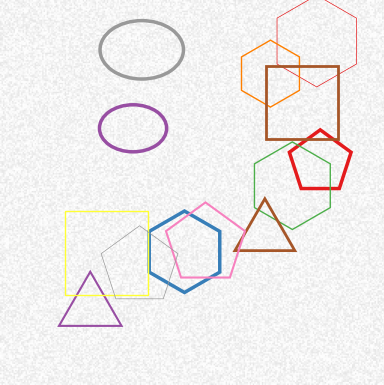[{"shape": "hexagon", "thickness": 0.5, "radius": 0.6, "center": [0.823, 0.893]}, {"shape": "pentagon", "thickness": 2.5, "radius": 0.42, "center": [0.832, 0.578]}, {"shape": "hexagon", "thickness": 2.5, "radius": 0.53, "center": [0.479, 0.346]}, {"shape": "hexagon", "thickness": 1, "radius": 0.57, "center": [0.759, 0.518]}, {"shape": "triangle", "thickness": 1.5, "radius": 0.47, "center": [0.234, 0.2]}, {"shape": "oval", "thickness": 2.5, "radius": 0.44, "center": [0.346, 0.667]}, {"shape": "hexagon", "thickness": 1, "radius": 0.43, "center": [0.703, 0.809]}, {"shape": "square", "thickness": 1, "radius": 0.54, "center": [0.276, 0.343]}, {"shape": "square", "thickness": 2, "radius": 0.47, "center": [0.786, 0.734]}, {"shape": "triangle", "thickness": 2, "radius": 0.45, "center": [0.688, 0.394]}, {"shape": "pentagon", "thickness": 1.5, "radius": 0.54, "center": [0.534, 0.366]}, {"shape": "pentagon", "thickness": 0.5, "radius": 0.52, "center": [0.362, 0.309]}, {"shape": "oval", "thickness": 2.5, "radius": 0.54, "center": [0.368, 0.871]}]